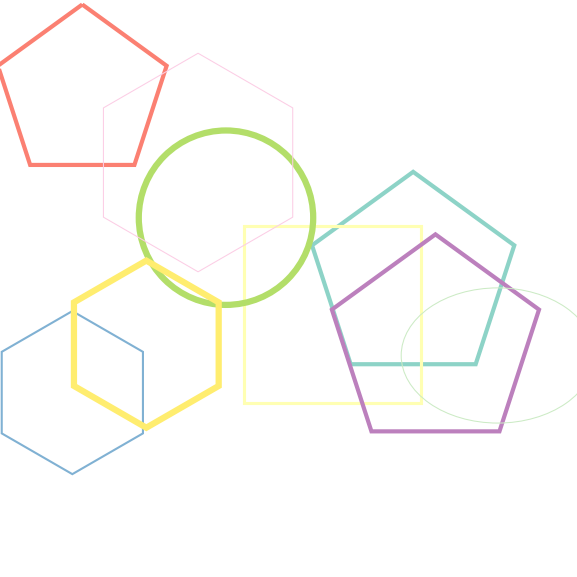[{"shape": "pentagon", "thickness": 2, "radius": 0.92, "center": [0.715, 0.517]}, {"shape": "square", "thickness": 1.5, "radius": 0.77, "center": [0.576, 0.454]}, {"shape": "pentagon", "thickness": 2, "radius": 0.77, "center": [0.142, 0.838]}, {"shape": "hexagon", "thickness": 1, "radius": 0.71, "center": [0.125, 0.319]}, {"shape": "circle", "thickness": 3, "radius": 0.76, "center": [0.391, 0.622]}, {"shape": "hexagon", "thickness": 0.5, "radius": 0.95, "center": [0.343, 0.718]}, {"shape": "pentagon", "thickness": 2, "radius": 0.94, "center": [0.754, 0.405]}, {"shape": "oval", "thickness": 0.5, "radius": 0.84, "center": [0.862, 0.384]}, {"shape": "hexagon", "thickness": 3, "radius": 0.72, "center": [0.253, 0.403]}]